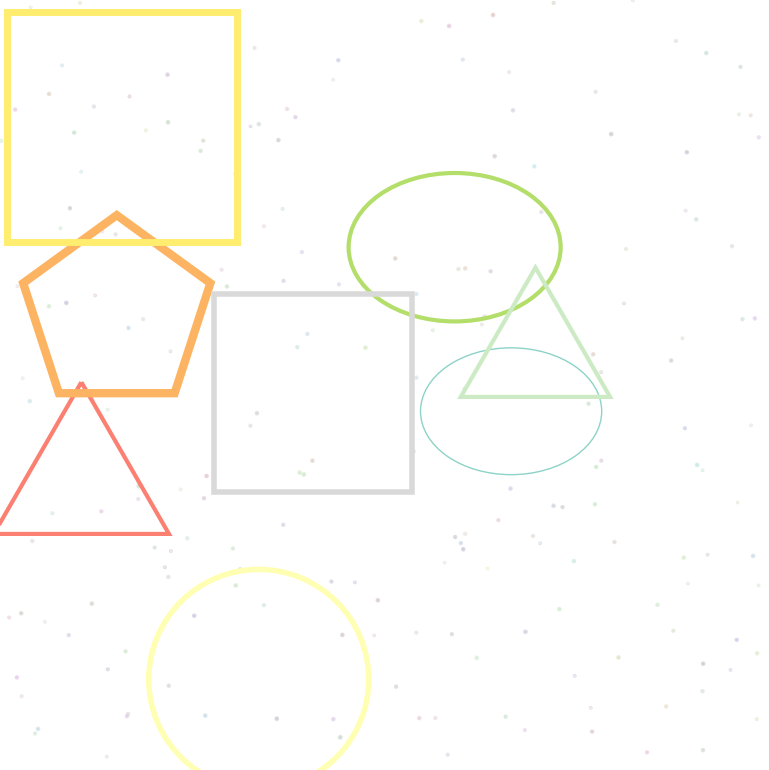[{"shape": "oval", "thickness": 0.5, "radius": 0.59, "center": [0.664, 0.466]}, {"shape": "circle", "thickness": 2, "radius": 0.71, "center": [0.336, 0.118]}, {"shape": "triangle", "thickness": 1.5, "radius": 0.66, "center": [0.106, 0.372]}, {"shape": "pentagon", "thickness": 3, "radius": 0.64, "center": [0.152, 0.593]}, {"shape": "oval", "thickness": 1.5, "radius": 0.69, "center": [0.59, 0.679]}, {"shape": "square", "thickness": 2, "radius": 0.64, "center": [0.407, 0.49]}, {"shape": "triangle", "thickness": 1.5, "radius": 0.56, "center": [0.695, 0.541]}, {"shape": "square", "thickness": 2.5, "radius": 0.75, "center": [0.158, 0.836]}]